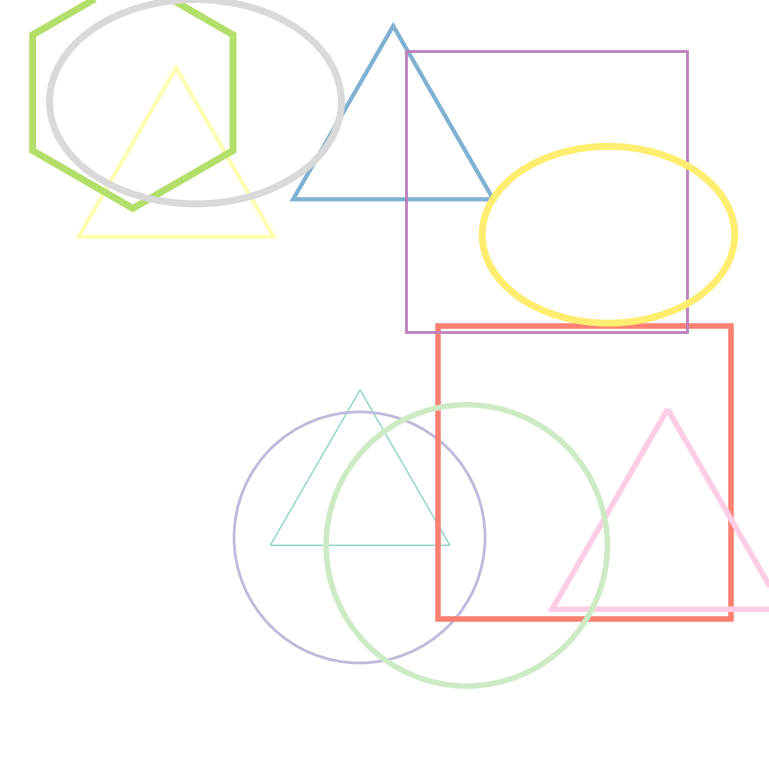[{"shape": "triangle", "thickness": 0.5, "radius": 0.67, "center": [0.468, 0.359]}, {"shape": "triangle", "thickness": 1.5, "radius": 0.73, "center": [0.229, 0.766]}, {"shape": "circle", "thickness": 1, "radius": 0.82, "center": [0.467, 0.302]}, {"shape": "square", "thickness": 2, "radius": 0.95, "center": [0.759, 0.386]}, {"shape": "triangle", "thickness": 1.5, "radius": 0.75, "center": [0.511, 0.816]}, {"shape": "hexagon", "thickness": 2.5, "radius": 0.75, "center": [0.173, 0.88]}, {"shape": "triangle", "thickness": 2, "radius": 0.87, "center": [0.867, 0.295]}, {"shape": "oval", "thickness": 2.5, "radius": 0.95, "center": [0.254, 0.868]}, {"shape": "square", "thickness": 1, "radius": 0.91, "center": [0.709, 0.751]}, {"shape": "circle", "thickness": 2, "radius": 0.91, "center": [0.606, 0.292]}, {"shape": "oval", "thickness": 2.5, "radius": 0.82, "center": [0.79, 0.695]}]